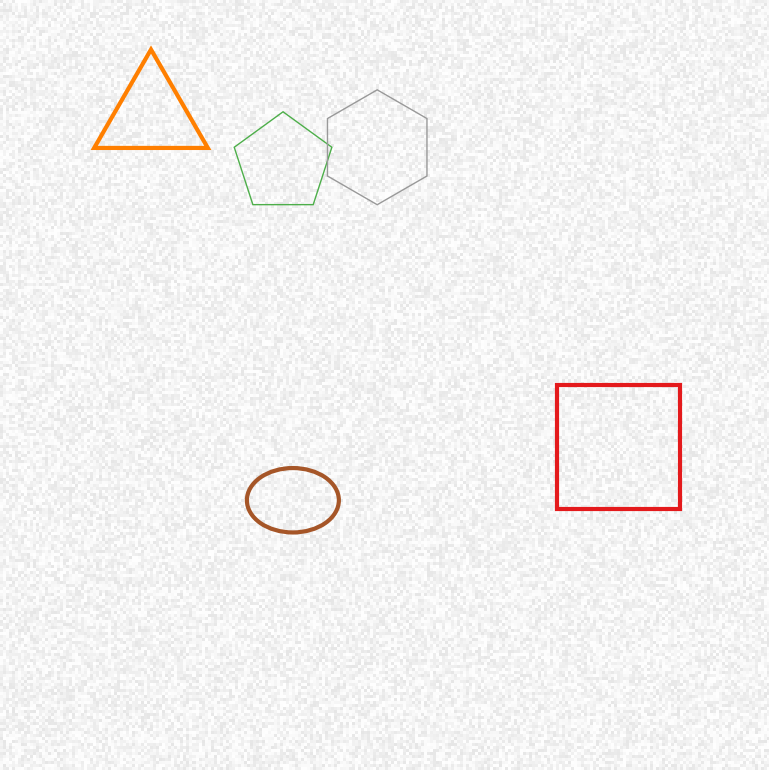[{"shape": "square", "thickness": 1.5, "radius": 0.4, "center": [0.803, 0.419]}, {"shape": "pentagon", "thickness": 0.5, "radius": 0.33, "center": [0.368, 0.788]}, {"shape": "triangle", "thickness": 1.5, "radius": 0.43, "center": [0.196, 0.85]}, {"shape": "oval", "thickness": 1.5, "radius": 0.3, "center": [0.38, 0.35]}, {"shape": "hexagon", "thickness": 0.5, "radius": 0.37, "center": [0.49, 0.809]}]